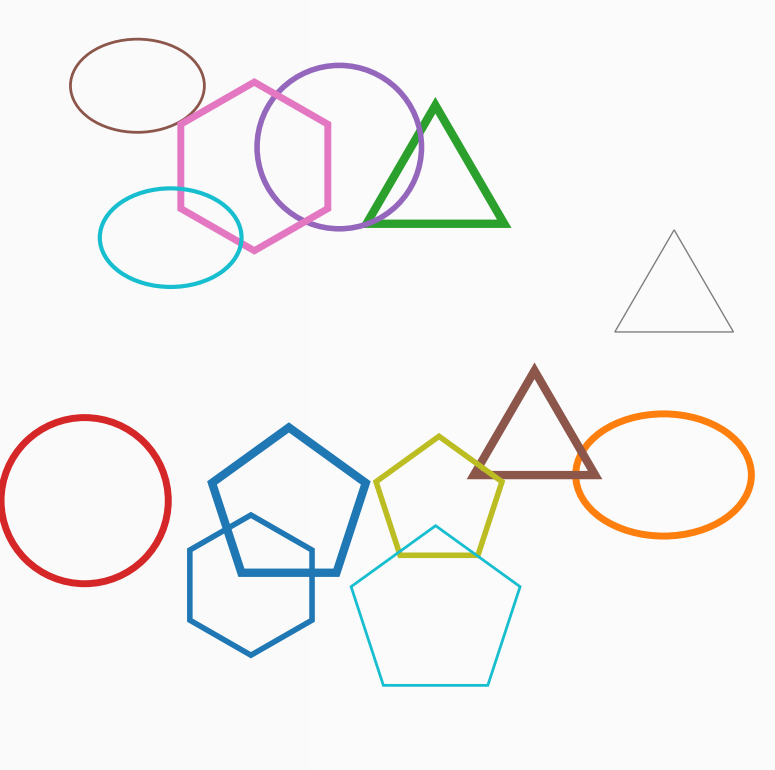[{"shape": "pentagon", "thickness": 3, "radius": 0.52, "center": [0.373, 0.341]}, {"shape": "hexagon", "thickness": 2, "radius": 0.46, "center": [0.324, 0.24]}, {"shape": "oval", "thickness": 2.5, "radius": 0.57, "center": [0.856, 0.383]}, {"shape": "triangle", "thickness": 3, "radius": 0.51, "center": [0.562, 0.761]}, {"shape": "circle", "thickness": 2.5, "radius": 0.54, "center": [0.109, 0.35]}, {"shape": "circle", "thickness": 2, "radius": 0.53, "center": [0.438, 0.809]}, {"shape": "oval", "thickness": 1, "radius": 0.43, "center": [0.177, 0.889]}, {"shape": "triangle", "thickness": 3, "radius": 0.45, "center": [0.69, 0.428]}, {"shape": "hexagon", "thickness": 2.5, "radius": 0.55, "center": [0.328, 0.784]}, {"shape": "triangle", "thickness": 0.5, "radius": 0.44, "center": [0.87, 0.613]}, {"shape": "pentagon", "thickness": 2, "radius": 0.43, "center": [0.566, 0.348]}, {"shape": "oval", "thickness": 1.5, "radius": 0.46, "center": [0.22, 0.691]}, {"shape": "pentagon", "thickness": 1, "radius": 0.57, "center": [0.562, 0.203]}]